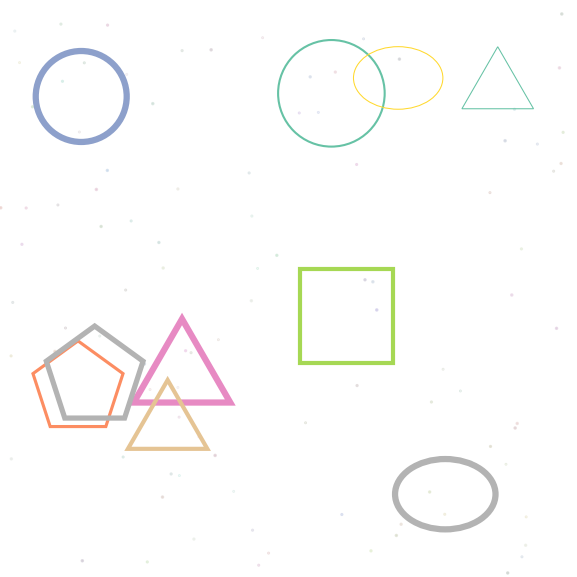[{"shape": "triangle", "thickness": 0.5, "radius": 0.36, "center": [0.862, 0.847]}, {"shape": "circle", "thickness": 1, "radius": 0.46, "center": [0.574, 0.838]}, {"shape": "pentagon", "thickness": 1.5, "radius": 0.41, "center": [0.135, 0.327]}, {"shape": "circle", "thickness": 3, "radius": 0.39, "center": [0.141, 0.832]}, {"shape": "triangle", "thickness": 3, "radius": 0.48, "center": [0.315, 0.35]}, {"shape": "square", "thickness": 2, "radius": 0.4, "center": [0.6, 0.452]}, {"shape": "oval", "thickness": 0.5, "radius": 0.39, "center": [0.689, 0.864]}, {"shape": "triangle", "thickness": 2, "radius": 0.4, "center": [0.29, 0.262]}, {"shape": "pentagon", "thickness": 2.5, "radius": 0.44, "center": [0.164, 0.346]}, {"shape": "oval", "thickness": 3, "radius": 0.43, "center": [0.771, 0.143]}]